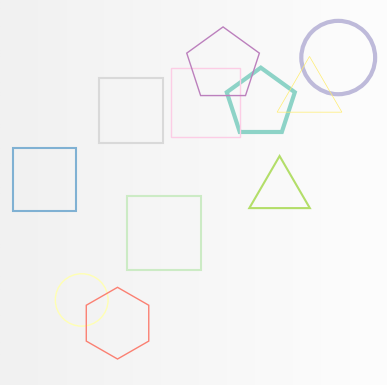[{"shape": "pentagon", "thickness": 3, "radius": 0.46, "center": [0.673, 0.732]}, {"shape": "circle", "thickness": 1, "radius": 0.34, "center": [0.211, 0.221]}, {"shape": "circle", "thickness": 3, "radius": 0.48, "center": [0.873, 0.851]}, {"shape": "hexagon", "thickness": 1, "radius": 0.47, "center": [0.303, 0.161]}, {"shape": "square", "thickness": 1.5, "radius": 0.41, "center": [0.114, 0.533]}, {"shape": "triangle", "thickness": 1.5, "radius": 0.45, "center": [0.722, 0.505]}, {"shape": "square", "thickness": 1, "radius": 0.45, "center": [0.53, 0.734]}, {"shape": "square", "thickness": 1.5, "radius": 0.42, "center": [0.338, 0.713]}, {"shape": "pentagon", "thickness": 1, "radius": 0.49, "center": [0.576, 0.832]}, {"shape": "square", "thickness": 1.5, "radius": 0.48, "center": [0.423, 0.394]}, {"shape": "triangle", "thickness": 0.5, "radius": 0.48, "center": [0.799, 0.757]}]